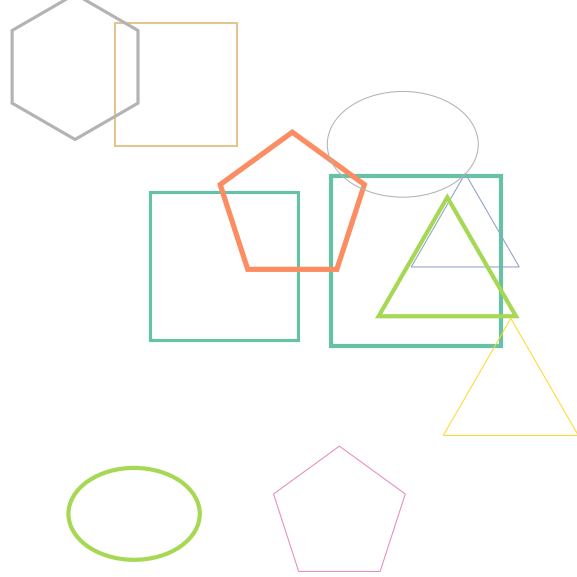[{"shape": "square", "thickness": 2, "radius": 0.74, "center": [0.72, 0.547]}, {"shape": "square", "thickness": 1.5, "radius": 0.64, "center": [0.387, 0.539]}, {"shape": "pentagon", "thickness": 2.5, "radius": 0.66, "center": [0.506, 0.639]}, {"shape": "triangle", "thickness": 0.5, "radius": 0.54, "center": [0.806, 0.591]}, {"shape": "pentagon", "thickness": 0.5, "radius": 0.6, "center": [0.588, 0.107]}, {"shape": "triangle", "thickness": 2, "radius": 0.69, "center": [0.775, 0.52]}, {"shape": "oval", "thickness": 2, "radius": 0.57, "center": [0.232, 0.109]}, {"shape": "triangle", "thickness": 0.5, "radius": 0.67, "center": [0.885, 0.313]}, {"shape": "square", "thickness": 1, "radius": 0.53, "center": [0.305, 0.853]}, {"shape": "oval", "thickness": 0.5, "radius": 0.65, "center": [0.697, 0.749]}, {"shape": "hexagon", "thickness": 1.5, "radius": 0.63, "center": [0.13, 0.883]}]